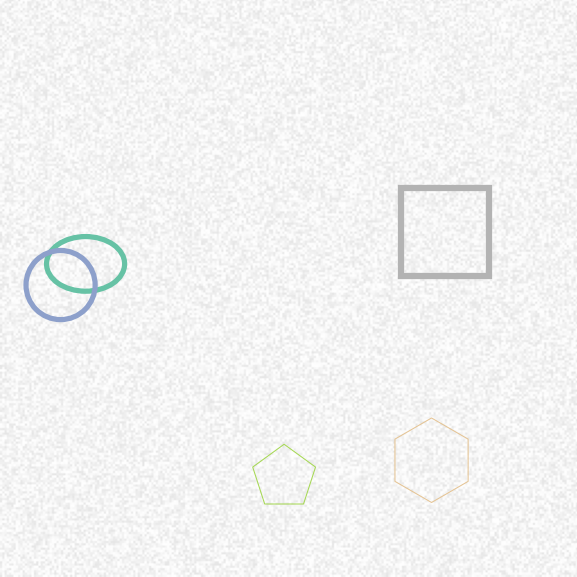[{"shape": "oval", "thickness": 2.5, "radius": 0.34, "center": [0.148, 0.542]}, {"shape": "circle", "thickness": 2.5, "radius": 0.3, "center": [0.105, 0.506]}, {"shape": "pentagon", "thickness": 0.5, "radius": 0.29, "center": [0.492, 0.173]}, {"shape": "hexagon", "thickness": 0.5, "radius": 0.37, "center": [0.747, 0.202]}, {"shape": "square", "thickness": 3, "radius": 0.38, "center": [0.771, 0.598]}]